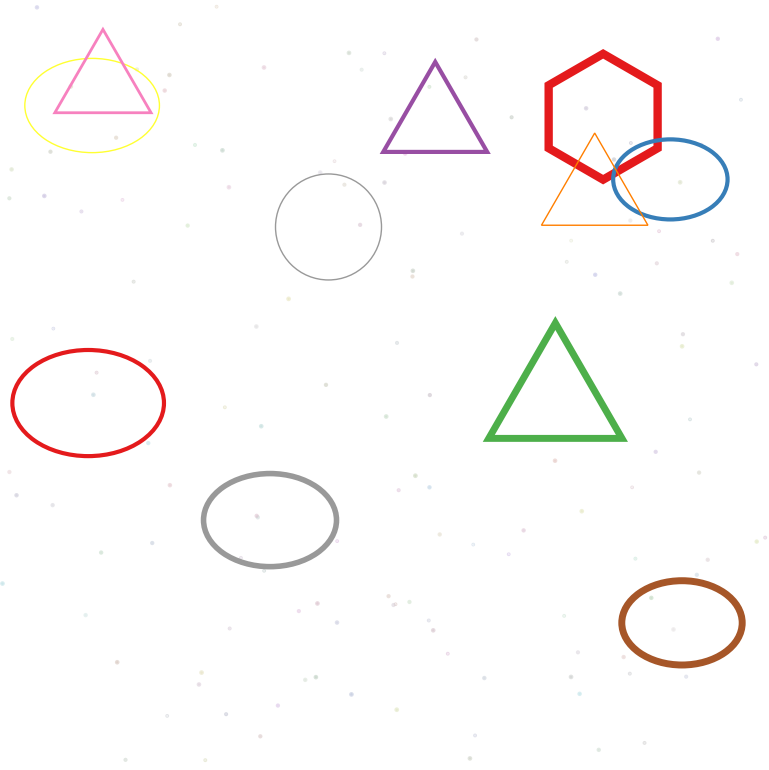[{"shape": "hexagon", "thickness": 3, "radius": 0.41, "center": [0.783, 0.848]}, {"shape": "oval", "thickness": 1.5, "radius": 0.49, "center": [0.115, 0.477]}, {"shape": "oval", "thickness": 1.5, "radius": 0.37, "center": [0.871, 0.767]}, {"shape": "triangle", "thickness": 2.5, "radius": 0.5, "center": [0.721, 0.481]}, {"shape": "triangle", "thickness": 1.5, "radius": 0.39, "center": [0.565, 0.842]}, {"shape": "triangle", "thickness": 0.5, "radius": 0.4, "center": [0.772, 0.747]}, {"shape": "oval", "thickness": 0.5, "radius": 0.44, "center": [0.12, 0.863]}, {"shape": "oval", "thickness": 2.5, "radius": 0.39, "center": [0.886, 0.191]}, {"shape": "triangle", "thickness": 1, "radius": 0.36, "center": [0.134, 0.89]}, {"shape": "oval", "thickness": 2, "radius": 0.43, "center": [0.351, 0.325]}, {"shape": "circle", "thickness": 0.5, "radius": 0.34, "center": [0.427, 0.705]}]